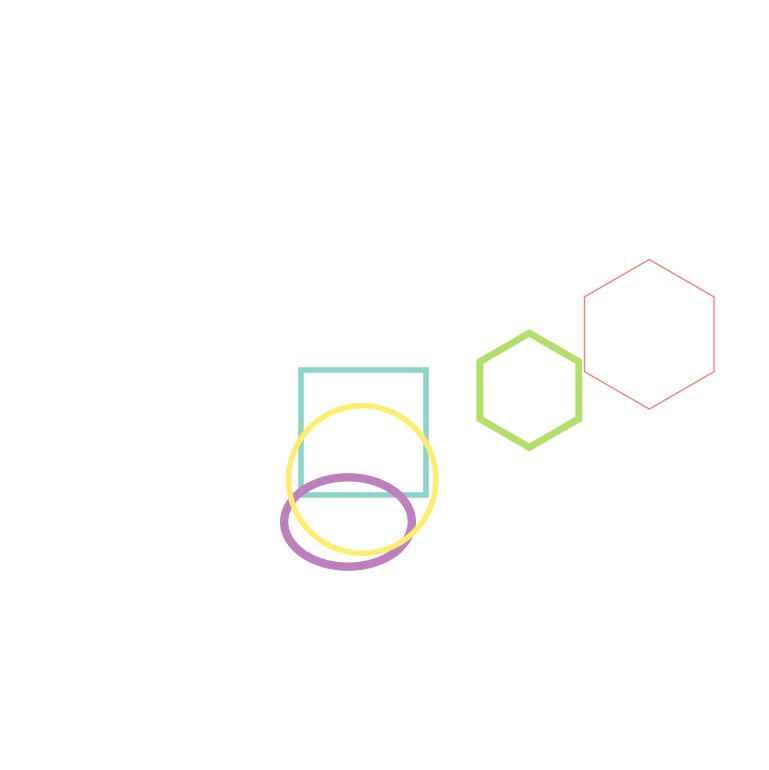[{"shape": "square", "thickness": 2, "radius": 0.41, "center": [0.472, 0.438]}, {"shape": "hexagon", "thickness": 0.5, "radius": 0.49, "center": [0.843, 0.566]}, {"shape": "hexagon", "thickness": 2.5, "radius": 0.37, "center": [0.687, 0.493]}, {"shape": "oval", "thickness": 3, "radius": 0.41, "center": [0.452, 0.322]}, {"shape": "circle", "thickness": 2, "radius": 0.48, "center": [0.47, 0.377]}]